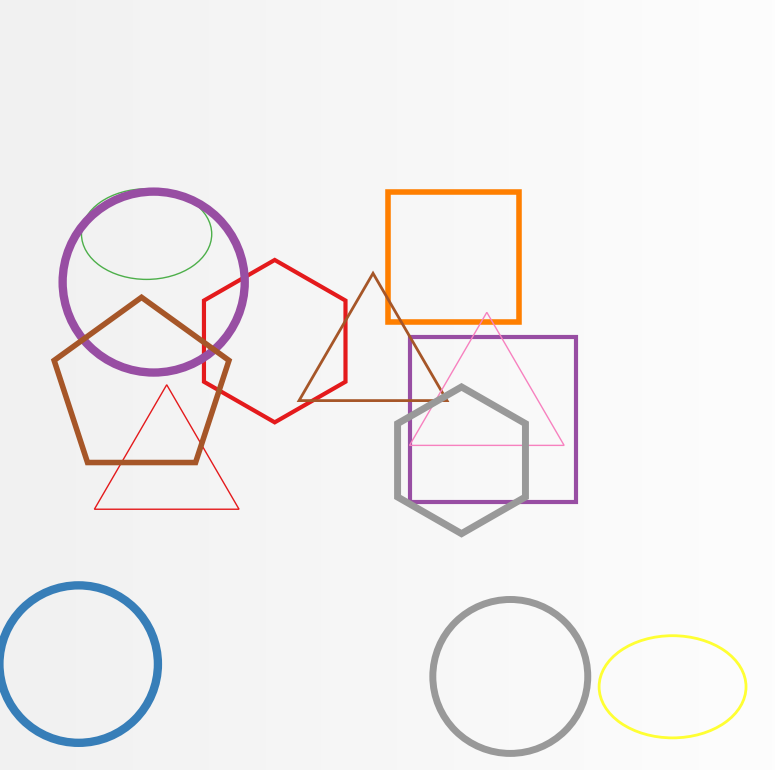[{"shape": "hexagon", "thickness": 1.5, "radius": 0.53, "center": [0.354, 0.557]}, {"shape": "triangle", "thickness": 0.5, "radius": 0.54, "center": [0.215, 0.393]}, {"shape": "circle", "thickness": 3, "radius": 0.51, "center": [0.102, 0.138]}, {"shape": "oval", "thickness": 0.5, "radius": 0.42, "center": [0.189, 0.696]}, {"shape": "square", "thickness": 1.5, "radius": 0.53, "center": [0.637, 0.455]}, {"shape": "circle", "thickness": 3, "radius": 0.59, "center": [0.198, 0.634]}, {"shape": "square", "thickness": 2, "radius": 0.42, "center": [0.585, 0.666]}, {"shape": "oval", "thickness": 1, "radius": 0.47, "center": [0.868, 0.108]}, {"shape": "pentagon", "thickness": 2, "radius": 0.59, "center": [0.183, 0.495]}, {"shape": "triangle", "thickness": 1, "radius": 0.55, "center": [0.481, 0.535]}, {"shape": "triangle", "thickness": 0.5, "radius": 0.58, "center": [0.628, 0.479]}, {"shape": "hexagon", "thickness": 2.5, "radius": 0.48, "center": [0.595, 0.402]}, {"shape": "circle", "thickness": 2.5, "radius": 0.5, "center": [0.658, 0.121]}]